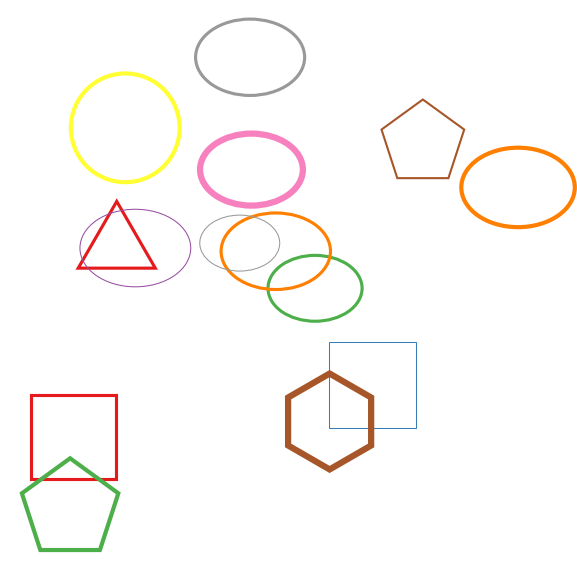[{"shape": "square", "thickness": 1.5, "radius": 0.37, "center": [0.128, 0.243]}, {"shape": "triangle", "thickness": 1.5, "radius": 0.39, "center": [0.202, 0.573]}, {"shape": "square", "thickness": 0.5, "radius": 0.38, "center": [0.645, 0.333]}, {"shape": "pentagon", "thickness": 2, "radius": 0.44, "center": [0.121, 0.118]}, {"shape": "oval", "thickness": 1.5, "radius": 0.41, "center": [0.546, 0.5]}, {"shape": "oval", "thickness": 0.5, "radius": 0.48, "center": [0.234, 0.57]}, {"shape": "oval", "thickness": 1.5, "radius": 0.47, "center": [0.478, 0.564]}, {"shape": "oval", "thickness": 2, "radius": 0.49, "center": [0.897, 0.675]}, {"shape": "circle", "thickness": 2, "radius": 0.47, "center": [0.217, 0.778]}, {"shape": "pentagon", "thickness": 1, "radius": 0.38, "center": [0.732, 0.752]}, {"shape": "hexagon", "thickness": 3, "radius": 0.42, "center": [0.571, 0.269]}, {"shape": "oval", "thickness": 3, "radius": 0.45, "center": [0.435, 0.705]}, {"shape": "oval", "thickness": 1.5, "radius": 0.47, "center": [0.433, 0.9]}, {"shape": "oval", "thickness": 0.5, "radius": 0.35, "center": [0.415, 0.578]}]